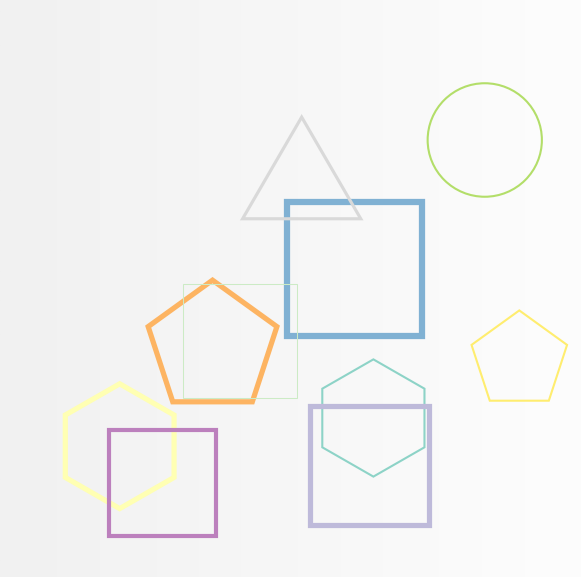[{"shape": "hexagon", "thickness": 1, "radius": 0.51, "center": [0.642, 0.275]}, {"shape": "hexagon", "thickness": 2.5, "radius": 0.54, "center": [0.206, 0.226]}, {"shape": "square", "thickness": 2.5, "radius": 0.51, "center": [0.636, 0.193]}, {"shape": "square", "thickness": 3, "radius": 0.58, "center": [0.609, 0.533]}, {"shape": "pentagon", "thickness": 2.5, "radius": 0.58, "center": [0.366, 0.398]}, {"shape": "circle", "thickness": 1, "radius": 0.49, "center": [0.834, 0.757]}, {"shape": "triangle", "thickness": 1.5, "radius": 0.59, "center": [0.519, 0.679]}, {"shape": "square", "thickness": 2, "radius": 0.46, "center": [0.279, 0.163]}, {"shape": "square", "thickness": 0.5, "radius": 0.49, "center": [0.413, 0.409]}, {"shape": "pentagon", "thickness": 1, "radius": 0.43, "center": [0.893, 0.375]}]